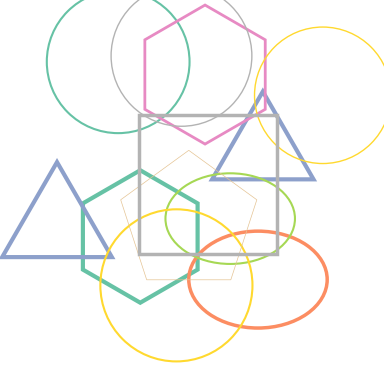[{"shape": "circle", "thickness": 1.5, "radius": 0.93, "center": [0.307, 0.84]}, {"shape": "hexagon", "thickness": 3, "radius": 0.86, "center": [0.364, 0.386]}, {"shape": "oval", "thickness": 2.5, "radius": 0.9, "center": [0.67, 0.274]}, {"shape": "triangle", "thickness": 3, "radius": 0.76, "center": [0.683, 0.61]}, {"shape": "triangle", "thickness": 3, "radius": 0.82, "center": [0.148, 0.414]}, {"shape": "hexagon", "thickness": 2, "radius": 0.9, "center": [0.533, 0.806]}, {"shape": "oval", "thickness": 1.5, "radius": 0.84, "center": [0.598, 0.432]}, {"shape": "circle", "thickness": 1.5, "radius": 0.99, "center": [0.458, 0.259]}, {"shape": "circle", "thickness": 1, "radius": 0.89, "center": [0.838, 0.752]}, {"shape": "pentagon", "thickness": 0.5, "radius": 0.93, "center": [0.49, 0.424]}, {"shape": "square", "thickness": 2.5, "radius": 0.9, "center": [0.541, 0.521]}, {"shape": "circle", "thickness": 1, "radius": 0.91, "center": [0.471, 0.855]}]